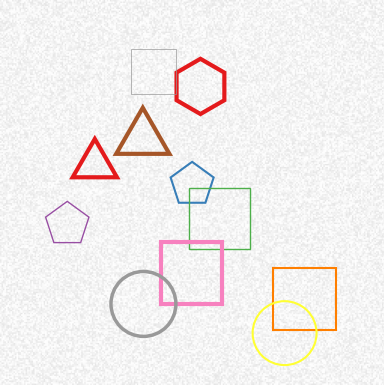[{"shape": "hexagon", "thickness": 3, "radius": 0.36, "center": [0.521, 0.776]}, {"shape": "triangle", "thickness": 3, "radius": 0.33, "center": [0.246, 0.573]}, {"shape": "pentagon", "thickness": 1.5, "radius": 0.29, "center": [0.499, 0.521]}, {"shape": "square", "thickness": 1, "radius": 0.4, "center": [0.571, 0.432]}, {"shape": "pentagon", "thickness": 1, "radius": 0.3, "center": [0.175, 0.418]}, {"shape": "square", "thickness": 1.5, "radius": 0.41, "center": [0.792, 0.223]}, {"shape": "circle", "thickness": 1.5, "radius": 0.42, "center": [0.739, 0.135]}, {"shape": "triangle", "thickness": 3, "radius": 0.4, "center": [0.371, 0.64]}, {"shape": "square", "thickness": 3, "radius": 0.4, "center": [0.497, 0.291]}, {"shape": "circle", "thickness": 2.5, "radius": 0.42, "center": [0.373, 0.211]}, {"shape": "square", "thickness": 0.5, "radius": 0.29, "center": [0.398, 0.814]}]